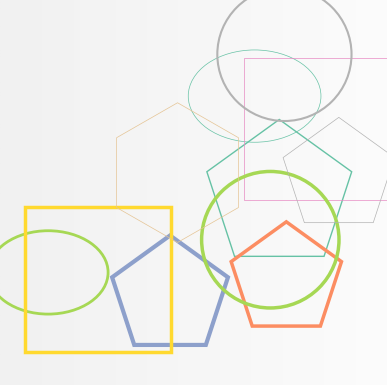[{"shape": "pentagon", "thickness": 1, "radius": 0.98, "center": [0.721, 0.493]}, {"shape": "oval", "thickness": 0.5, "radius": 0.86, "center": [0.657, 0.75]}, {"shape": "pentagon", "thickness": 2.5, "radius": 0.75, "center": [0.739, 0.274]}, {"shape": "pentagon", "thickness": 3, "radius": 0.79, "center": [0.439, 0.231]}, {"shape": "square", "thickness": 0.5, "radius": 0.92, "center": [0.814, 0.665]}, {"shape": "circle", "thickness": 2.5, "radius": 0.89, "center": [0.698, 0.377]}, {"shape": "oval", "thickness": 2, "radius": 0.77, "center": [0.124, 0.292]}, {"shape": "square", "thickness": 2.5, "radius": 0.94, "center": [0.252, 0.274]}, {"shape": "hexagon", "thickness": 0.5, "radius": 0.91, "center": [0.458, 0.552]}, {"shape": "pentagon", "thickness": 0.5, "radius": 0.76, "center": [0.874, 0.544]}, {"shape": "circle", "thickness": 1.5, "radius": 0.87, "center": [0.734, 0.859]}]